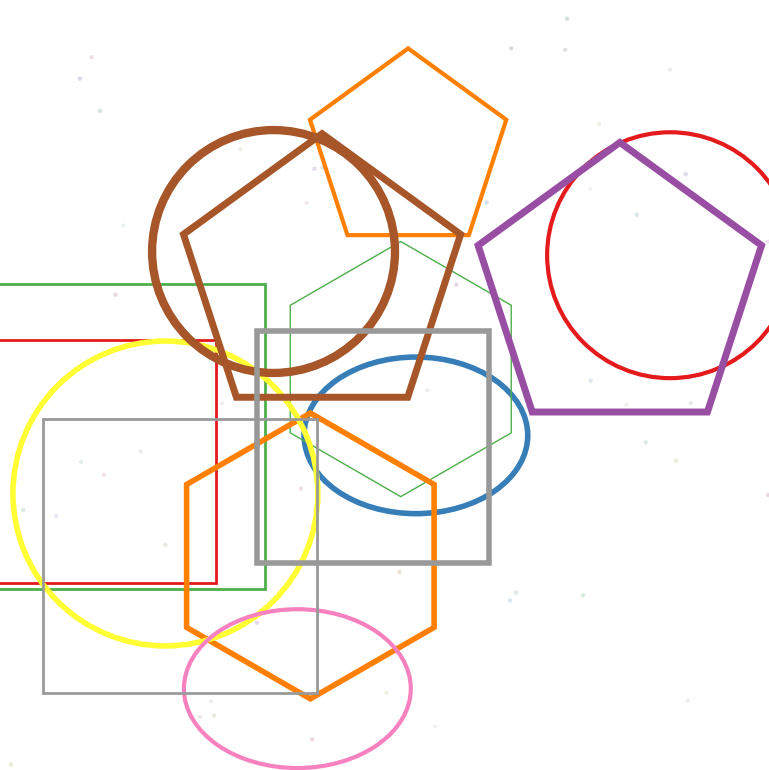[{"shape": "circle", "thickness": 1.5, "radius": 0.8, "center": [0.87, 0.669]}, {"shape": "square", "thickness": 1, "radius": 0.79, "center": [0.123, 0.401]}, {"shape": "oval", "thickness": 2, "radius": 0.73, "center": [0.54, 0.435]}, {"shape": "hexagon", "thickness": 0.5, "radius": 0.83, "center": [0.52, 0.521]}, {"shape": "square", "thickness": 1, "radius": 0.99, "center": [0.146, 0.433]}, {"shape": "pentagon", "thickness": 2.5, "radius": 0.97, "center": [0.805, 0.621]}, {"shape": "pentagon", "thickness": 1.5, "radius": 0.67, "center": [0.53, 0.803]}, {"shape": "hexagon", "thickness": 2, "radius": 0.93, "center": [0.403, 0.278]}, {"shape": "circle", "thickness": 2, "radius": 0.99, "center": [0.215, 0.359]}, {"shape": "circle", "thickness": 3, "radius": 0.79, "center": [0.355, 0.673]}, {"shape": "pentagon", "thickness": 2.5, "radius": 0.95, "center": [0.418, 0.637]}, {"shape": "oval", "thickness": 1.5, "radius": 0.74, "center": [0.386, 0.106]}, {"shape": "square", "thickness": 2, "radius": 0.75, "center": [0.484, 0.42]}, {"shape": "square", "thickness": 1, "radius": 0.89, "center": [0.234, 0.278]}]